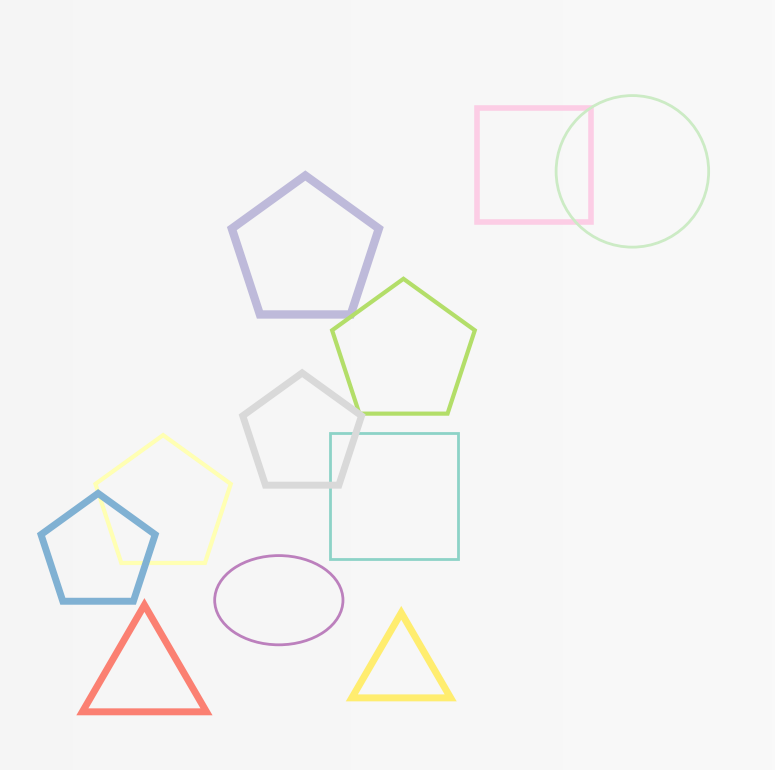[{"shape": "square", "thickness": 1, "radius": 0.41, "center": [0.509, 0.356]}, {"shape": "pentagon", "thickness": 1.5, "radius": 0.46, "center": [0.21, 0.343]}, {"shape": "pentagon", "thickness": 3, "radius": 0.5, "center": [0.394, 0.672]}, {"shape": "triangle", "thickness": 2.5, "radius": 0.46, "center": [0.186, 0.122]}, {"shape": "pentagon", "thickness": 2.5, "radius": 0.39, "center": [0.127, 0.282]}, {"shape": "pentagon", "thickness": 1.5, "radius": 0.48, "center": [0.521, 0.541]}, {"shape": "square", "thickness": 2, "radius": 0.37, "center": [0.69, 0.786]}, {"shape": "pentagon", "thickness": 2.5, "radius": 0.4, "center": [0.39, 0.435]}, {"shape": "oval", "thickness": 1, "radius": 0.41, "center": [0.36, 0.221]}, {"shape": "circle", "thickness": 1, "radius": 0.49, "center": [0.816, 0.777]}, {"shape": "triangle", "thickness": 2.5, "radius": 0.37, "center": [0.518, 0.13]}]